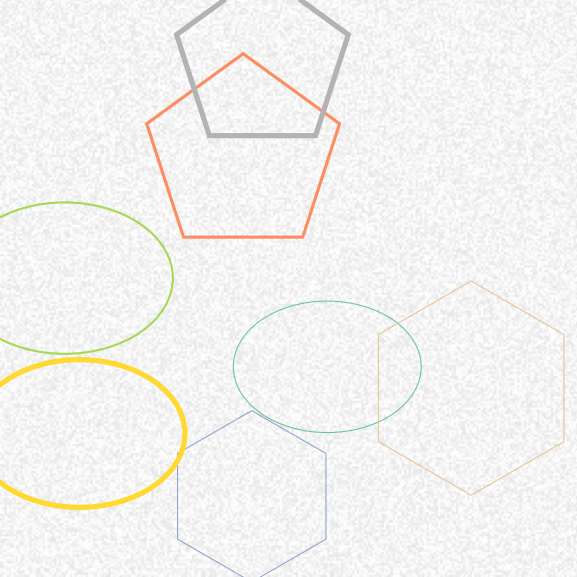[{"shape": "oval", "thickness": 0.5, "radius": 0.81, "center": [0.567, 0.364]}, {"shape": "pentagon", "thickness": 1.5, "radius": 0.88, "center": [0.421, 0.731]}, {"shape": "hexagon", "thickness": 0.5, "radius": 0.74, "center": [0.436, 0.14]}, {"shape": "oval", "thickness": 1, "radius": 0.94, "center": [0.112, 0.518]}, {"shape": "oval", "thickness": 2.5, "radius": 0.91, "center": [0.137, 0.248]}, {"shape": "hexagon", "thickness": 0.5, "radius": 0.93, "center": [0.816, 0.327]}, {"shape": "pentagon", "thickness": 2.5, "radius": 0.78, "center": [0.454, 0.891]}]